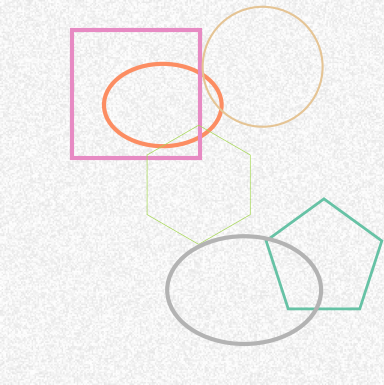[{"shape": "pentagon", "thickness": 2, "radius": 0.79, "center": [0.841, 0.325]}, {"shape": "oval", "thickness": 3, "radius": 0.76, "center": [0.423, 0.727]}, {"shape": "square", "thickness": 3, "radius": 0.83, "center": [0.354, 0.756]}, {"shape": "hexagon", "thickness": 0.5, "radius": 0.77, "center": [0.516, 0.52]}, {"shape": "circle", "thickness": 1.5, "radius": 0.78, "center": [0.682, 0.827]}, {"shape": "oval", "thickness": 3, "radius": 1.0, "center": [0.634, 0.246]}]